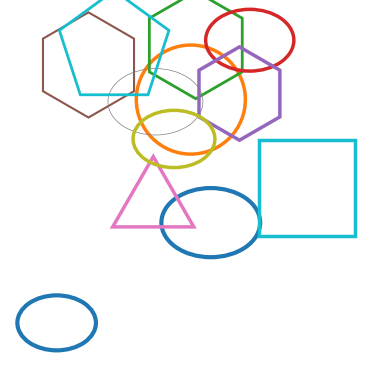[{"shape": "oval", "thickness": 3, "radius": 0.64, "center": [0.547, 0.422]}, {"shape": "oval", "thickness": 3, "radius": 0.51, "center": [0.147, 0.161]}, {"shape": "circle", "thickness": 2.5, "radius": 0.71, "center": [0.496, 0.741]}, {"shape": "hexagon", "thickness": 2, "radius": 0.7, "center": [0.509, 0.883]}, {"shape": "oval", "thickness": 2.5, "radius": 0.57, "center": [0.649, 0.896]}, {"shape": "hexagon", "thickness": 2.5, "radius": 0.61, "center": [0.622, 0.757]}, {"shape": "hexagon", "thickness": 1.5, "radius": 0.68, "center": [0.23, 0.831]}, {"shape": "triangle", "thickness": 2.5, "radius": 0.61, "center": [0.398, 0.471]}, {"shape": "oval", "thickness": 0.5, "radius": 0.62, "center": [0.404, 0.736]}, {"shape": "oval", "thickness": 2.5, "radius": 0.53, "center": [0.452, 0.639]}, {"shape": "square", "thickness": 2.5, "radius": 0.62, "center": [0.798, 0.512]}, {"shape": "pentagon", "thickness": 2, "radius": 0.75, "center": [0.297, 0.875]}]